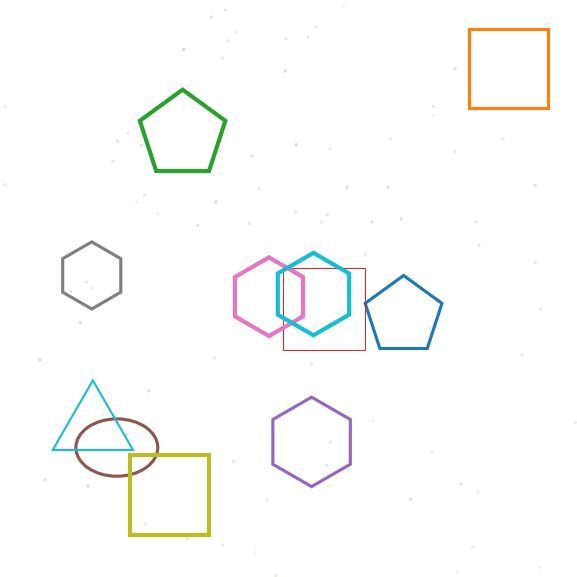[{"shape": "pentagon", "thickness": 1.5, "radius": 0.35, "center": [0.699, 0.452]}, {"shape": "square", "thickness": 1.5, "radius": 0.34, "center": [0.881, 0.88]}, {"shape": "pentagon", "thickness": 2, "radius": 0.39, "center": [0.316, 0.766]}, {"shape": "square", "thickness": 0.5, "radius": 0.35, "center": [0.561, 0.464]}, {"shape": "hexagon", "thickness": 1.5, "radius": 0.39, "center": [0.54, 0.234]}, {"shape": "oval", "thickness": 1.5, "radius": 0.35, "center": [0.202, 0.224]}, {"shape": "hexagon", "thickness": 2, "radius": 0.34, "center": [0.466, 0.485]}, {"shape": "hexagon", "thickness": 1.5, "radius": 0.29, "center": [0.159, 0.522]}, {"shape": "square", "thickness": 2, "radius": 0.34, "center": [0.294, 0.142]}, {"shape": "triangle", "thickness": 1, "radius": 0.4, "center": [0.161, 0.26]}, {"shape": "hexagon", "thickness": 2, "radius": 0.36, "center": [0.543, 0.49]}]